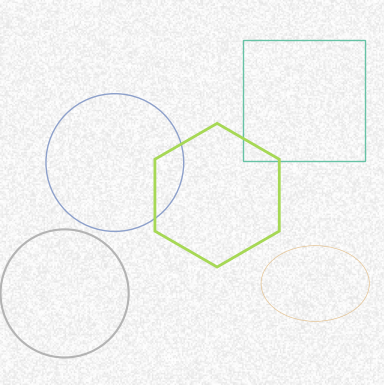[{"shape": "square", "thickness": 1, "radius": 0.79, "center": [0.79, 0.739]}, {"shape": "circle", "thickness": 1, "radius": 0.89, "center": [0.298, 0.578]}, {"shape": "hexagon", "thickness": 2, "radius": 0.93, "center": [0.564, 0.493]}, {"shape": "oval", "thickness": 0.5, "radius": 0.7, "center": [0.819, 0.264]}, {"shape": "circle", "thickness": 1.5, "radius": 0.83, "center": [0.168, 0.238]}]